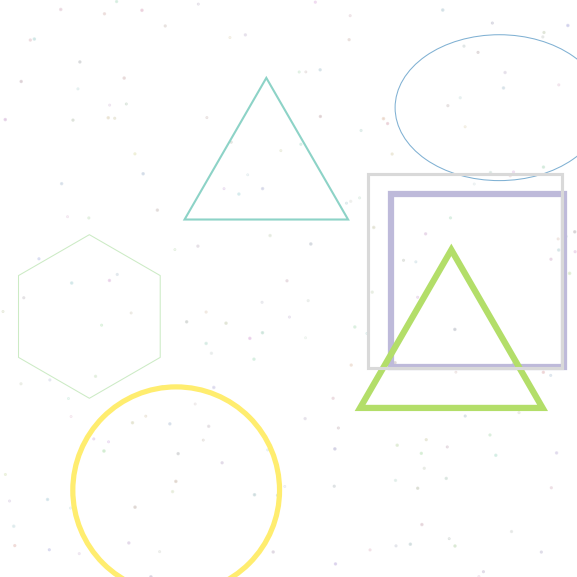[{"shape": "triangle", "thickness": 1, "radius": 0.82, "center": [0.461, 0.701]}, {"shape": "square", "thickness": 3, "radius": 0.75, "center": [0.827, 0.513]}, {"shape": "oval", "thickness": 0.5, "radius": 0.9, "center": [0.865, 0.813]}, {"shape": "triangle", "thickness": 3, "radius": 0.91, "center": [0.782, 0.384]}, {"shape": "square", "thickness": 1.5, "radius": 0.84, "center": [0.805, 0.53]}, {"shape": "hexagon", "thickness": 0.5, "radius": 0.71, "center": [0.155, 0.451]}, {"shape": "circle", "thickness": 2.5, "radius": 0.89, "center": [0.305, 0.15]}]